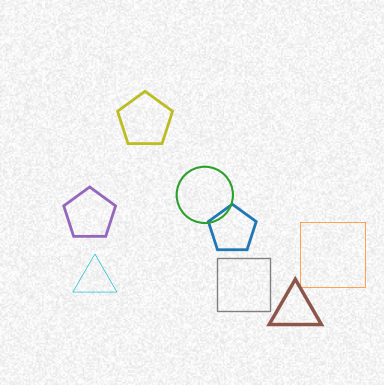[{"shape": "pentagon", "thickness": 2, "radius": 0.33, "center": [0.603, 0.404]}, {"shape": "square", "thickness": 0.5, "radius": 0.42, "center": [0.863, 0.338]}, {"shape": "circle", "thickness": 1.5, "radius": 0.37, "center": [0.532, 0.494]}, {"shape": "pentagon", "thickness": 2, "radius": 0.35, "center": [0.233, 0.443]}, {"shape": "triangle", "thickness": 2.5, "radius": 0.39, "center": [0.767, 0.196]}, {"shape": "square", "thickness": 1, "radius": 0.35, "center": [0.633, 0.26]}, {"shape": "pentagon", "thickness": 2, "radius": 0.38, "center": [0.377, 0.688]}, {"shape": "triangle", "thickness": 0.5, "radius": 0.33, "center": [0.246, 0.274]}]